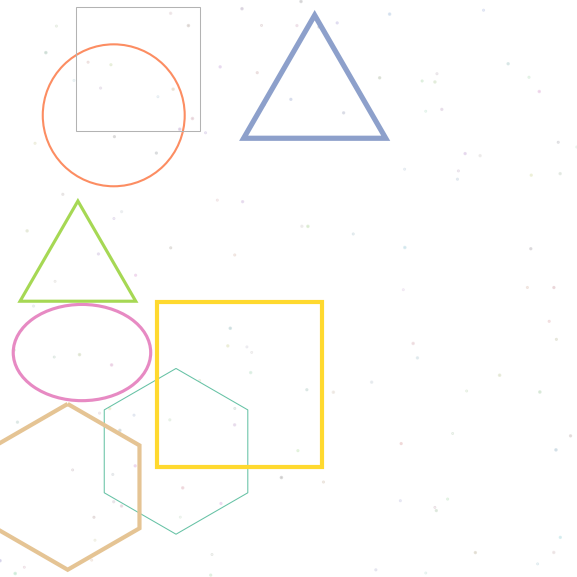[{"shape": "hexagon", "thickness": 0.5, "radius": 0.72, "center": [0.305, 0.218]}, {"shape": "circle", "thickness": 1, "radius": 0.61, "center": [0.197, 0.799]}, {"shape": "triangle", "thickness": 2.5, "radius": 0.71, "center": [0.545, 0.831]}, {"shape": "oval", "thickness": 1.5, "radius": 0.6, "center": [0.142, 0.389]}, {"shape": "triangle", "thickness": 1.5, "radius": 0.58, "center": [0.135, 0.535]}, {"shape": "square", "thickness": 2, "radius": 0.71, "center": [0.415, 0.333]}, {"shape": "hexagon", "thickness": 2, "radius": 0.72, "center": [0.117, 0.156]}, {"shape": "square", "thickness": 0.5, "radius": 0.54, "center": [0.239, 0.88]}]